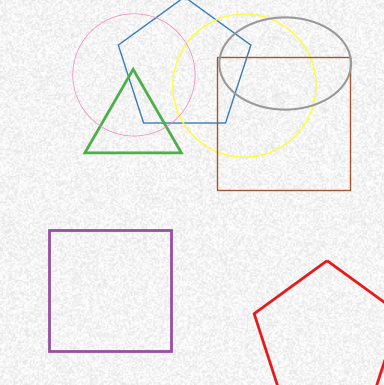[{"shape": "pentagon", "thickness": 2, "radius": 1.0, "center": [0.85, 0.124]}, {"shape": "pentagon", "thickness": 1, "radius": 0.9, "center": [0.479, 0.827]}, {"shape": "triangle", "thickness": 2, "radius": 0.72, "center": [0.346, 0.675]}, {"shape": "square", "thickness": 2, "radius": 0.79, "center": [0.286, 0.246]}, {"shape": "circle", "thickness": 1, "radius": 0.93, "center": [0.635, 0.778]}, {"shape": "square", "thickness": 1, "radius": 0.86, "center": [0.737, 0.679]}, {"shape": "circle", "thickness": 0.5, "radius": 0.79, "center": [0.348, 0.805]}, {"shape": "oval", "thickness": 1.5, "radius": 0.86, "center": [0.741, 0.835]}]